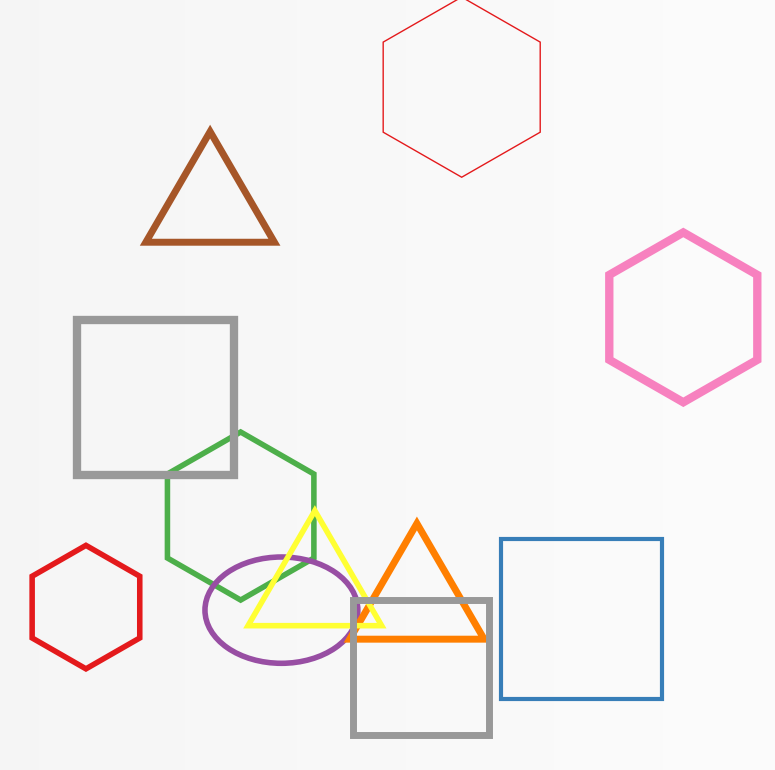[{"shape": "hexagon", "thickness": 0.5, "radius": 0.58, "center": [0.596, 0.887]}, {"shape": "hexagon", "thickness": 2, "radius": 0.4, "center": [0.111, 0.212]}, {"shape": "square", "thickness": 1.5, "radius": 0.52, "center": [0.75, 0.196]}, {"shape": "hexagon", "thickness": 2, "radius": 0.55, "center": [0.311, 0.33]}, {"shape": "oval", "thickness": 2, "radius": 0.49, "center": [0.363, 0.208]}, {"shape": "triangle", "thickness": 2.5, "radius": 0.5, "center": [0.538, 0.22]}, {"shape": "triangle", "thickness": 2, "radius": 0.5, "center": [0.406, 0.237]}, {"shape": "triangle", "thickness": 2.5, "radius": 0.48, "center": [0.271, 0.733]}, {"shape": "hexagon", "thickness": 3, "radius": 0.55, "center": [0.882, 0.588]}, {"shape": "square", "thickness": 3, "radius": 0.51, "center": [0.201, 0.484]}, {"shape": "square", "thickness": 2.5, "radius": 0.44, "center": [0.543, 0.133]}]